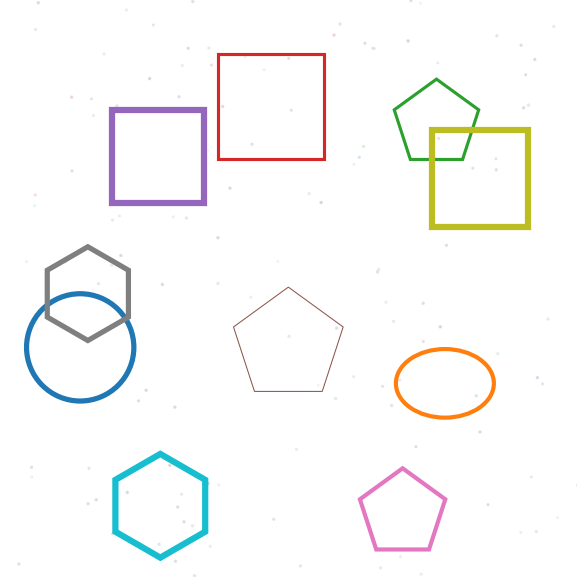[{"shape": "circle", "thickness": 2.5, "radius": 0.46, "center": [0.139, 0.398]}, {"shape": "oval", "thickness": 2, "radius": 0.42, "center": [0.77, 0.335]}, {"shape": "pentagon", "thickness": 1.5, "radius": 0.38, "center": [0.756, 0.785]}, {"shape": "square", "thickness": 1.5, "radius": 0.46, "center": [0.469, 0.815]}, {"shape": "square", "thickness": 3, "radius": 0.4, "center": [0.274, 0.728]}, {"shape": "pentagon", "thickness": 0.5, "radius": 0.5, "center": [0.499, 0.402]}, {"shape": "pentagon", "thickness": 2, "radius": 0.39, "center": [0.697, 0.111]}, {"shape": "hexagon", "thickness": 2.5, "radius": 0.41, "center": [0.152, 0.491]}, {"shape": "square", "thickness": 3, "radius": 0.42, "center": [0.831, 0.69]}, {"shape": "hexagon", "thickness": 3, "radius": 0.45, "center": [0.278, 0.123]}]